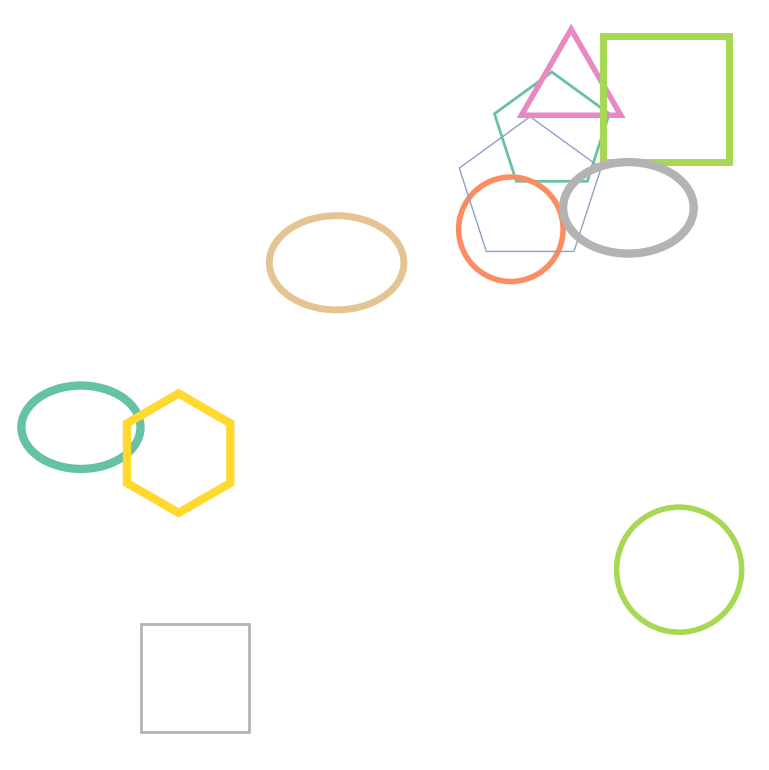[{"shape": "oval", "thickness": 3, "radius": 0.39, "center": [0.105, 0.445]}, {"shape": "pentagon", "thickness": 1, "radius": 0.39, "center": [0.717, 0.828]}, {"shape": "circle", "thickness": 2, "radius": 0.34, "center": [0.663, 0.702]}, {"shape": "pentagon", "thickness": 0.5, "radius": 0.48, "center": [0.688, 0.752]}, {"shape": "triangle", "thickness": 2, "radius": 0.37, "center": [0.742, 0.888]}, {"shape": "circle", "thickness": 2, "radius": 0.41, "center": [0.882, 0.26]}, {"shape": "square", "thickness": 2.5, "radius": 0.41, "center": [0.865, 0.871]}, {"shape": "hexagon", "thickness": 3, "radius": 0.39, "center": [0.232, 0.411]}, {"shape": "oval", "thickness": 2.5, "radius": 0.44, "center": [0.437, 0.659]}, {"shape": "square", "thickness": 1, "radius": 0.35, "center": [0.254, 0.12]}, {"shape": "oval", "thickness": 3, "radius": 0.42, "center": [0.816, 0.73]}]